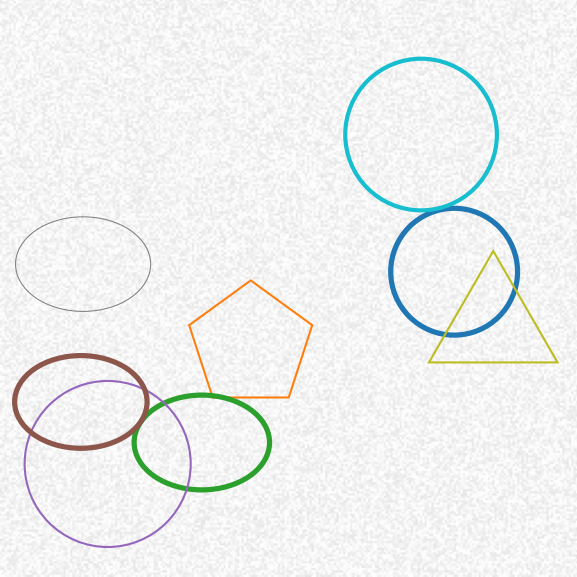[{"shape": "circle", "thickness": 2.5, "radius": 0.55, "center": [0.786, 0.529]}, {"shape": "pentagon", "thickness": 1, "radius": 0.56, "center": [0.434, 0.401]}, {"shape": "oval", "thickness": 2.5, "radius": 0.59, "center": [0.349, 0.233]}, {"shape": "circle", "thickness": 1, "radius": 0.72, "center": [0.186, 0.196]}, {"shape": "oval", "thickness": 2.5, "radius": 0.57, "center": [0.14, 0.303]}, {"shape": "oval", "thickness": 0.5, "radius": 0.58, "center": [0.144, 0.542]}, {"shape": "triangle", "thickness": 1, "radius": 0.64, "center": [0.854, 0.436]}, {"shape": "circle", "thickness": 2, "radius": 0.66, "center": [0.729, 0.766]}]